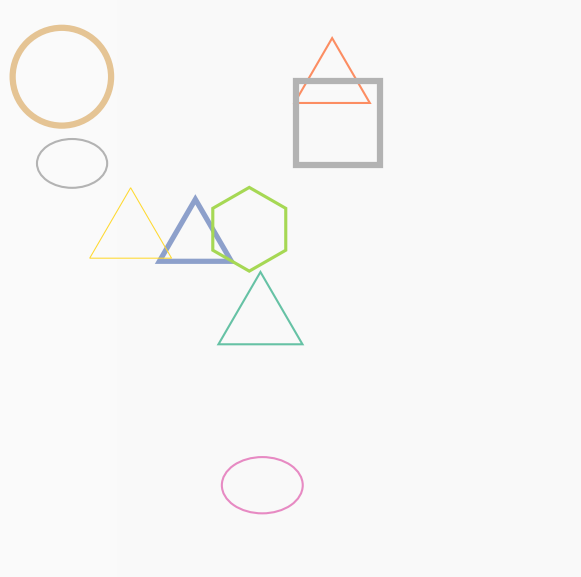[{"shape": "triangle", "thickness": 1, "radius": 0.42, "center": [0.448, 0.445]}, {"shape": "triangle", "thickness": 1, "radius": 0.37, "center": [0.571, 0.858]}, {"shape": "triangle", "thickness": 2.5, "radius": 0.36, "center": [0.336, 0.582]}, {"shape": "oval", "thickness": 1, "radius": 0.35, "center": [0.451, 0.159]}, {"shape": "hexagon", "thickness": 1.5, "radius": 0.36, "center": [0.429, 0.602]}, {"shape": "triangle", "thickness": 0.5, "radius": 0.41, "center": [0.225, 0.593]}, {"shape": "circle", "thickness": 3, "radius": 0.42, "center": [0.106, 0.866]}, {"shape": "oval", "thickness": 1, "radius": 0.3, "center": [0.124, 0.716]}, {"shape": "square", "thickness": 3, "radius": 0.36, "center": [0.582, 0.786]}]